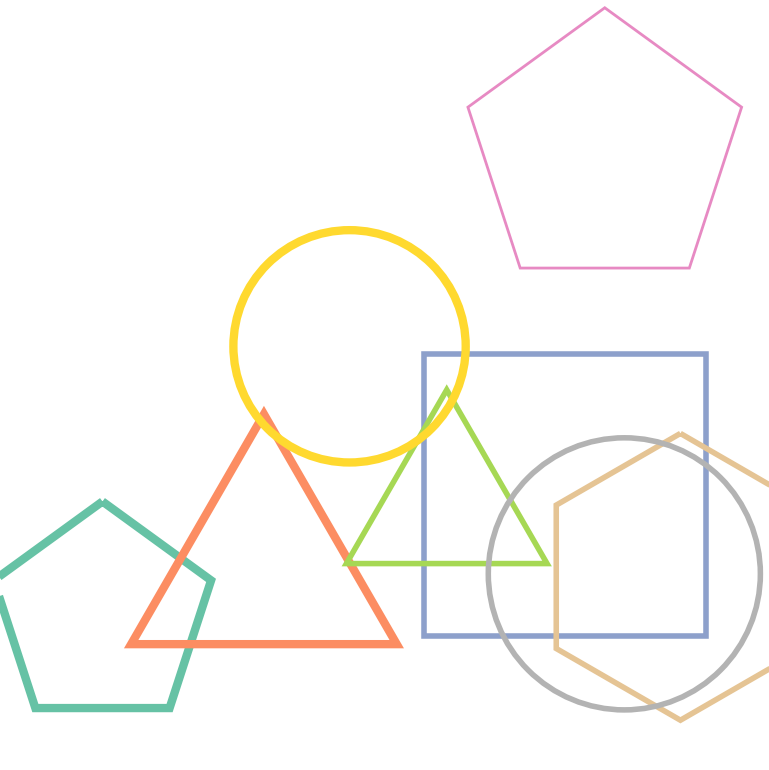[{"shape": "pentagon", "thickness": 3, "radius": 0.74, "center": [0.133, 0.2]}, {"shape": "triangle", "thickness": 3, "radius": 1.0, "center": [0.343, 0.263]}, {"shape": "square", "thickness": 2, "radius": 0.91, "center": [0.734, 0.357]}, {"shape": "pentagon", "thickness": 1, "radius": 0.93, "center": [0.785, 0.803]}, {"shape": "triangle", "thickness": 2, "radius": 0.75, "center": [0.58, 0.343]}, {"shape": "circle", "thickness": 3, "radius": 0.75, "center": [0.454, 0.55]}, {"shape": "hexagon", "thickness": 2, "radius": 0.93, "center": [0.884, 0.251]}, {"shape": "circle", "thickness": 2, "radius": 0.88, "center": [0.811, 0.255]}]